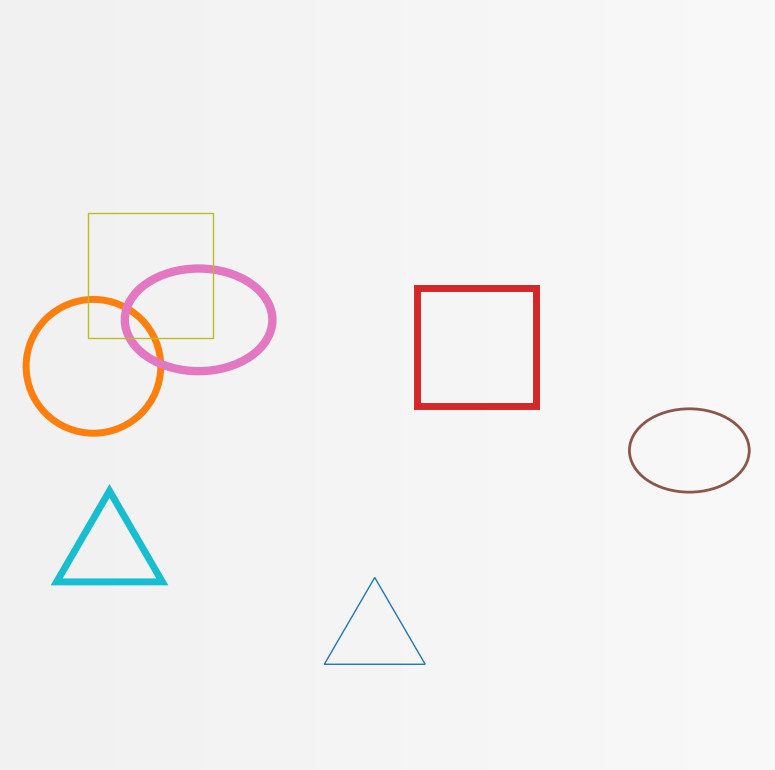[{"shape": "triangle", "thickness": 0.5, "radius": 0.38, "center": [0.484, 0.175]}, {"shape": "circle", "thickness": 2.5, "radius": 0.43, "center": [0.121, 0.524]}, {"shape": "square", "thickness": 2.5, "radius": 0.38, "center": [0.615, 0.549]}, {"shape": "oval", "thickness": 1, "radius": 0.39, "center": [0.889, 0.415]}, {"shape": "oval", "thickness": 3, "radius": 0.48, "center": [0.256, 0.585]}, {"shape": "square", "thickness": 0.5, "radius": 0.4, "center": [0.194, 0.642]}, {"shape": "triangle", "thickness": 2.5, "radius": 0.39, "center": [0.141, 0.284]}]